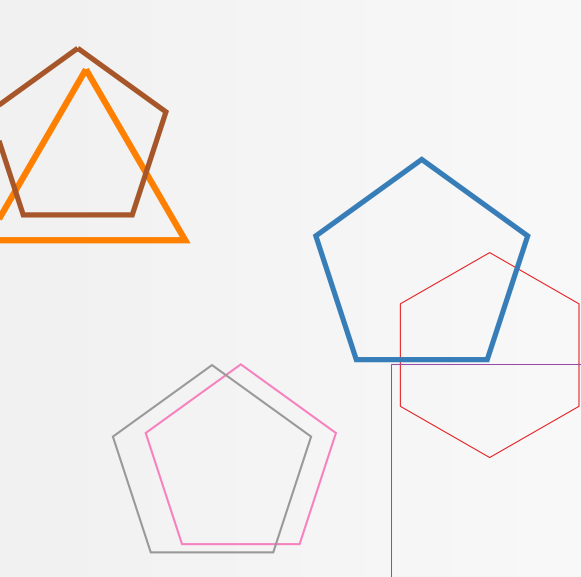[{"shape": "hexagon", "thickness": 0.5, "radius": 0.89, "center": [0.842, 0.384]}, {"shape": "pentagon", "thickness": 2.5, "radius": 0.96, "center": [0.726, 0.531]}, {"shape": "square", "thickness": 0.5, "radius": 0.92, "center": [0.858, 0.184]}, {"shape": "triangle", "thickness": 3, "radius": 0.99, "center": [0.148, 0.682]}, {"shape": "pentagon", "thickness": 2.5, "radius": 0.8, "center": [0.134, 0.756]}, {"shape": "pentagon", "thickness": 1, "radius": 0.86, "center": [0.414, 0.196]}, {"shape": "pentagon", "thickness": 1, "radius": 0.9, "center": [0.365, 0.188]}]